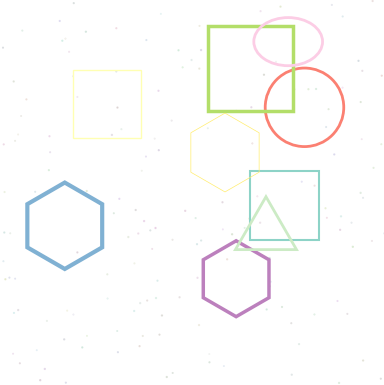[{"shape": "square", "thickness": 1.5, "radius": 0.45, "center": [0.74, 0.466]}, {"shape": "square", "thickness": 1, "radius": 0.44, "center": [0.277, 0.731]}, {"shape": "circle", "thickness": 2, "radius": 0.51, "center": [0.791, 0.721]}, {"shape": "hexagon", "thickness": 3, "radius": 0.56, "center": [0.168, 0.414]}, {"shape": "square", "thickness": 2.5, "radius": 0.56, "center": [0.65, 0.822]}, {"shape": "oval", "thickness": 2, "radius": 0.45, "center": [0.749, 0.892]}, {"shape": "hexagon", "thickness": 2.5, "radius": 0.49, "center": [0.613, 0.276]}, {"shape": "triangle", "thickness": 2, "radius": 0.46, "center": [0.691, 0.397]}, {"shape": "hexagon", "thickness": 0.5, "radius": 0.51, "center": [0.584, 0.604]}]